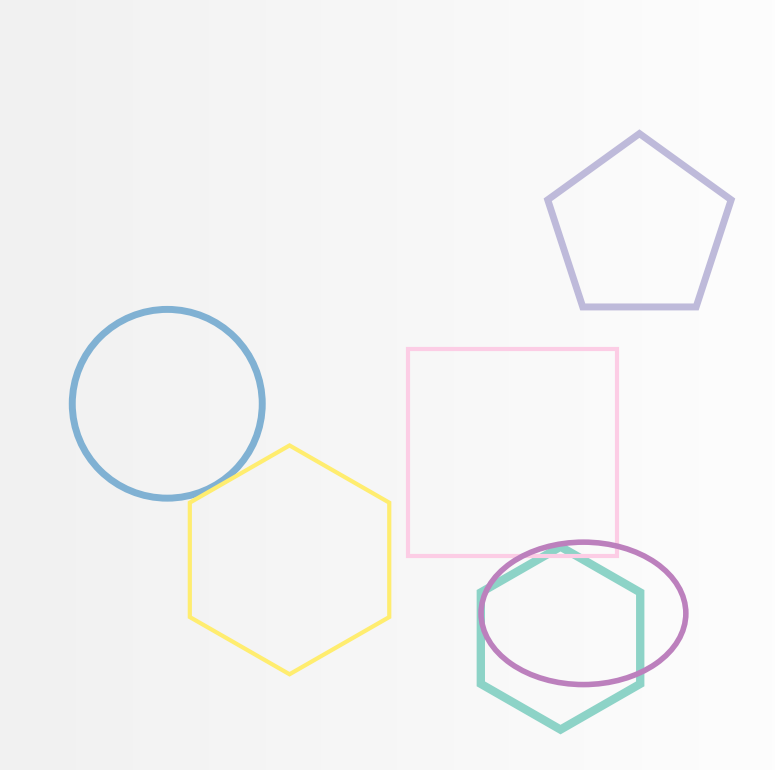[{"shape": "hexagon", "thickness": 3, "radius": 0.59, "center": [0.723, 0.171]}, {"shape": "pentagon", "thickness": 2.5, "radius": 0.62, "center": [0.825, 0.702]}, {"shape": "circle", "thickness": 2.5, "radius": 0.61, "center": [0.216, 0.476]}, {"shape": "square", "thickness": 1.5, "radius": 0.67, "center": [0.661, 0.412]}, {"shape": "oval", "thickness": 2, "radius": 0.66, "center": [0.753, 0.203]}, {"shape": "hexagon", "thickness": 1.5, "radius": 0.74, "center": [0.374, 0.273]}]